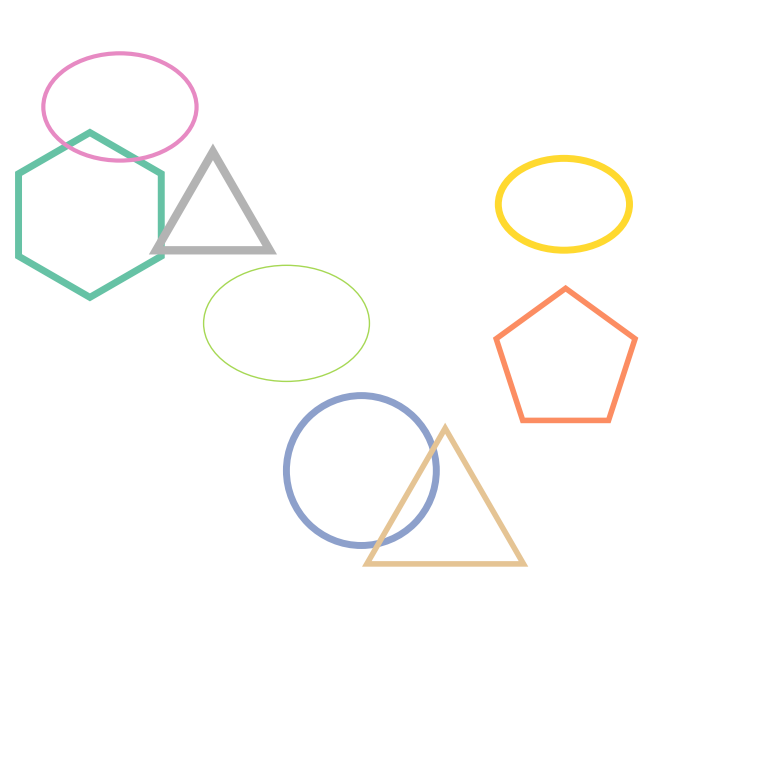[{"shape": "hexagon", "thickness": 2.5, "radius": 0.54, "center": [0.117, 0.721]}, {"shape": "pentagon", "thickness": 2, "radius": 0.47, "center": [0.735, 0.531]}, {"shape": "circle", "thickness": 2.5, "radius": 0.49, "center": [0.469, 0.389]}, {"shape": "oval", "thickness": 1.5, "radius": 0.5, "center": [0.156, 0.861]}, {"shape": "oval", "thickness": 0.5, "radius": 0.54, "center": [0.372, 0.58]}, {"shape": "oval", "thickness": 2.5, "radius": 0.43, "center": [0.732, 0.735]}, {"shape": "triangle", "thickness": 2, "radius": 0.59, "center": [0.578, 0.326]}, {"shape": "triangle", "thickness": 3, "radius": 0.43, "center": [0.277, 0.718]}]